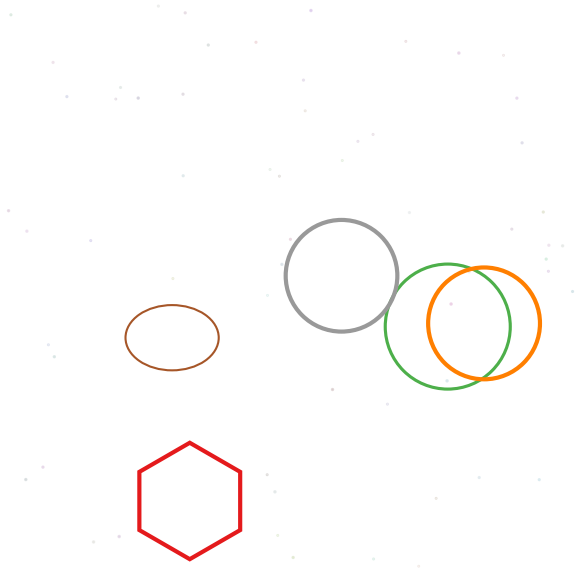[{"shape": "hexagon", "thickness": 2, "radius": 0.5, "center": [0.329, 0.132]}, {"shape": "circle", "thickness": 1.5, "radius": 0.54, "center": [0.775, 0.434]}, {"shape": "circle", "thickness": 2, "radius": 0.48, "center": [0.838, 0.439]}, {"shape": "oval", "thickness": 1, "radius": 0.4, "center": [0.298, 0.414]}, {"shape": "circle", "thickness": 2, "radius": 0.48, "center": [0.591, 0.522]}]